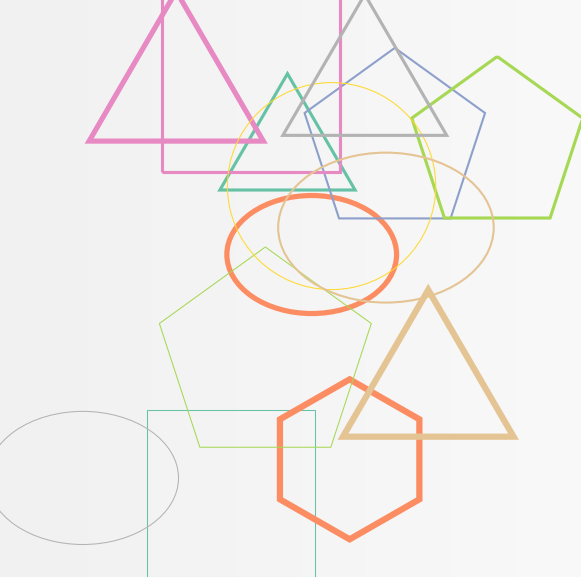[{"shape": "triangle", "thickness": 1.5, "radius": 0.67, "center": [0.495, 0.737]}, {"shape": "square", "thickness": 0.5, "radius": 0.72, "center": [0.397, 0.144]}, {"shape": "oval", "thickness": 2.5, "radius": 0.73, "center": [0.536, 0.558]}, {"shape": "hexagon", "thickness": 3, "radius": 0.69, "center": [0.602, 0.204]}, {"shape": "pentagon", "thickness": 1, "radius": 0.82, "center": [0.679, 0.753]}, {"shape": "triangle", "thickness": 2.5, "radius": 0.87, "center": [0.303, 0.841]}, {"shape": "square", "thickness": 1.5, "radius": 0.76, "center": [0.432, 0.854]}, {"shape": "pentagon", "thickness": 1.5, "radius": 0.77, "center": [0.855, 0.747]}, {"shape": "pentagon", "thickness": 0.5, "radius": 0.96, "center": [0.456, 0.38]}, {"shape": "circle", "thickness": 0.5, "radius": 0.9, "center": [0.57, 0.677]}, {"shape": "triangle", "thickness": 3, "radius": 0.85, "center": [0.737, 0.328]}, {"shape": "oval", "thickness": 1, "radius": 0.93, "center": [0.664, 0.605]}, {"shape": "oval", "thickness": 0.5, "radius": 0.82, "center": [0.142, 0.172]}, {"shape": "triangle", "thickness": 1.5, "radius": 0.81, "center": [0.628, 0.846]}]